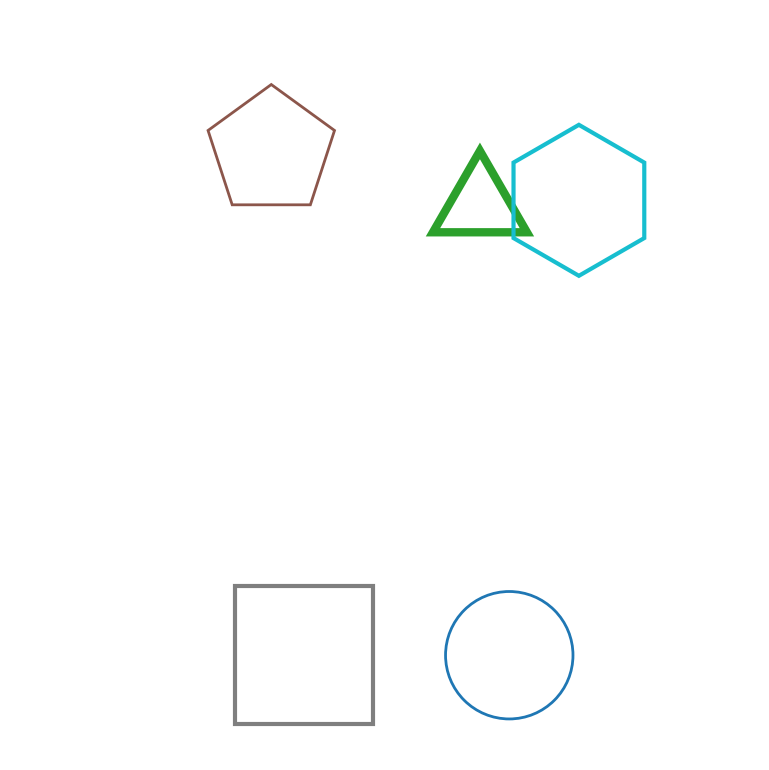[{"shape": "circle", "thickness": 1, "radius": 0.41, "center": [0.661, 0.149]}, {"shape": "triangle", "thickness": 3, "radius": 0.35, "center": [0.623, 0.734]}, {"shape": "pentagon", "thickness": 1, "radius": 0.43, "center": [0.352, 0.804]}, {"shape": "square", "thickness": 1.5, "radius": 0.45, "center": [0.395, 0.15]}, {"shape": "hexagon", "thickness": 1.5, "radius": 0.49, "center": [0.752, 0.74]}]